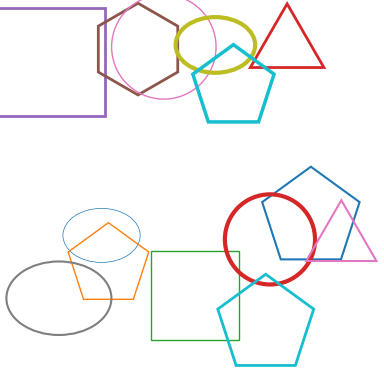[{"shape": "oval", "thickness": 0.5, "radius": 0.5, "center": [0.264, 0.389]}, {"shape": "pentagon", "thickness": 1.5, "radius": 0.67, "center": [0.807, 0.434]}, {"shape": "pentagon", "thickness": 1, "radius": 0.55, "center": [0.282, 0.312]}, {"shape": "square", "thickness": 1, "radius": 0.58, "center": [0.507, 0.233]}, {"shape": "circle", "thickness": 3, "radius": 0.59, "center": [0.701, 0.378]}, {"shape": "triangle", "thickness": 2, "radius": 0.55, "center": [0.746, 0.88]}, {"shape": "square", "thickness": 2, "radius": 0.7, "center": [0.133, 0.838]}, {"shape": "hexagon", "thickness": 2, "radius": 0.6, "center": [0.359, 0.873]}, {"shape": "circle", "thickness": 1, "radius": 0.68, "center": [0.426, 0.878]}, {"shape": "triangle", "thickness": 1.5, "radius": 0.53, "center": [0.887, 0.375]}, {"shape": "oval", "thickness": 1.5, "radius": 0.68, "center": [0.153, 0.225]}, {"shape": "oval", "thickness": 3, "radius": 0.52, "center": [0.559, 0.883]}, {"shape": "pentagon", "thickness": 2, "radius": 0.65, "center": [0.69, 0.157]}, {"shape": "pentagon", "thickness": 2.5, "radius": 0.55, "center": [0.606, 0.773]}]